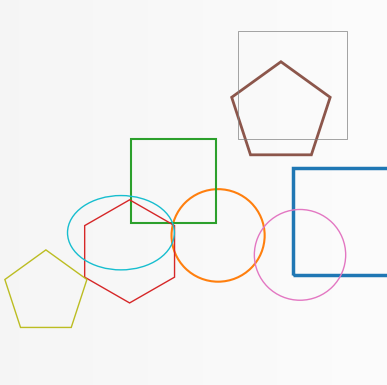[{"shape": "square", "thickness": 2.5, "radius": 0.7, "center": [0.896, 0.425]}, {"shape": "circle", "thickness": 1.5, "radius": 0.6, "center": [0.563, 0.389]}, {"shape": "square", "thickness": 1.5, "radius": 0.55, "center": [0.448, 0.53]}, {"shape": "hexagon", "thickness": 1, "radius": 0.67, "center": [0.334, 0.347]}, {"shape": "pentagon", "thickness": 2, "radius": 0.67, "center": [0.725, 0.706]}, {"shape": "circle", "thickness": 1, "radius": 0.59, "center": [0.774, 0.338]}, {"shape": "square", "thickness": 0.5, "radius": 0.7, "center": [0.755, 0.78]}, {"shape": "pentagon", "thickness": 1, "radius": 0.56, "center": [0.118, 0.24]}, {"shape": "oval", "thickness": 1, "radius": 0.69, "center": [0.312, 0.396]}]